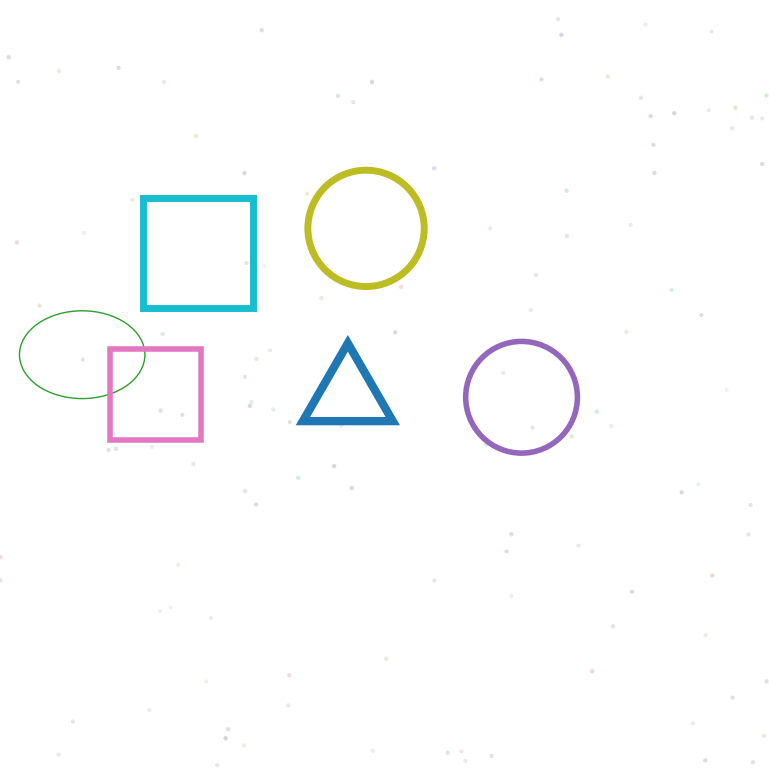[{"shape": "triangle", "thickness": 3, "radius": 0.34, "center": [0.452, 0.487]}, {"shape": "oval", "thickness": 0.5, "radius": 0.41, "center": [0.107, 0.539]}, {"shape": "circle", "thickness": 2, "radius": 0.36, "center": [0.677, 0.484]}, {"shape": "square", "thickness": 2, "radius": 0.3, "center": [0.202, 0.488]}, {"shape": "circle", "thickness": 2.5, "radius": 0.38, "center": [0.475, 0.703]}, {"shape": "square", "thickness": 2.5, "radius": 0.36, "center": [0.257, 0.671]}]